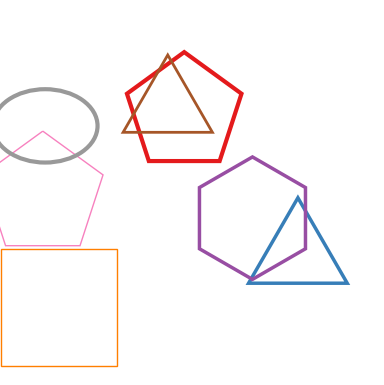[{"shape": "pentagon", "thickness": 3, "radius": 0.78, "center": [0.479, 0.708]}, {"shape": "triangle", "thickness": 2.5, "radius": 0.74, "center": [0.774, 0.338]}, {"shape": "hexagon", "thickness": 2.5, "radius": 0.79, "center": [0.656, 0.433]}, {"shape": "square", "thickness": 1, "radius": 0.76, "center": [0.153, 0.201]}, {"shape": "triangle", "thickness": 2, "radius": 0.67, "center": [0.436, 0.723]}, {"shape": "pentagon", "thickness": 1, "radius": 0.82, "center": [0.111, 0.495]}, {"shape": "oval", "thickness": 3, "radius": 0.68, "center": [0.117, 0.673]}]